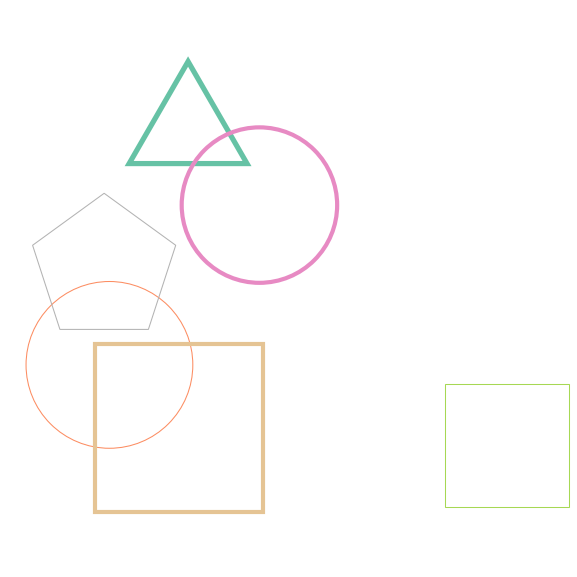[{"shape": "triangle", "thickness": 2.5, "radius": 0.59, "center": [0.326, 0.775]}, {"shape": "circle", "thickness": 0.5, "radius": 0.72, "center": [0.189, 0.367]}, {"shape": "circle", "thickness": 2, "radius": 0.67, "center": [0.449, 0.644]}, {"shape": "square", "thickness": 0.5, "radius": 0.53, "center": [0.878, 0.228]}, {"shape": "square", "thickness": 2, "radius": 0.73, "center": [0.309, 0.257]}, {"shape": "pentagon", "thickness": 0.5, "radius": 0.65, "center": [0.18, 0.534]}]